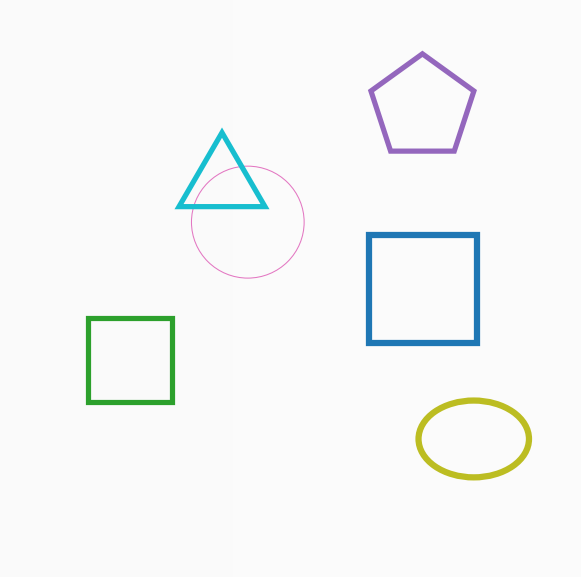[{"shape": "square", "thickness": 3, "radius": 0.47, "center": [0.728, 0.498]}, {"shape": "square", "thickness": 2.5, "radius": 0.36, "center": [0.224, 0.376]}, {"shape": "pentagon", "thickness": 2.5, "radius": 0.47, "center": [0.727, 0.813]}, {"shape": "circle", "thickness": 0.5, "radius": 0.48, "center": [0.426, 0.614]}, {"shape": "oval", "thickness": 3, "radius": 0.48, "center": [0.815, 0.239]}, {"shape": "triangle", "thickness": 2.5, "radius": 0.43, "center": [0.382, 0.684]}]